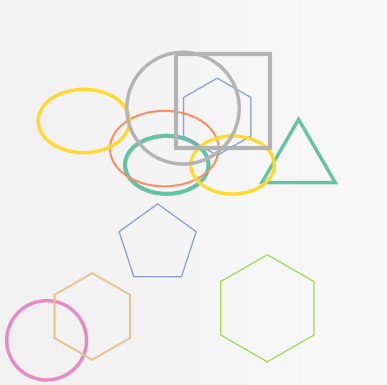[{"shape": "triangle", "thickness": 2.5, "radius": 0.55, "center": [0.771, 0.58]}, {"shape": "oval", "thickness": 3, "radius": 0.54, "center": [0.43, 0.572]}, {"shape": "oval", "thickness": 1.5, "radius": 0.7, "center": [0.424, 0.614]}, {"shape": "pentagon", "thickness": 1, "radius": 0.52, "center": [0.407, 0.366]}, {"shape": "hexagon", "thickness": 1, "radius": 0.5, "center": [0.561, 0.697]}, {"shape": "circle", "thickness": 2.5, "radius": 0.51, "center": [0.12, 0.116]}, {"shape": "hexagon", "thickness": 1, "radius": 0.69, "center": [0.69, 0.199]}, {"shape": "oval", "thickness": 2.5, "radius": 0.59, "center": [0.216, 0.686]}, {"shape": "oval", "thickness": 2.5, "radius": 0.54, "center": [0.6, 0.571]}, {"shape": "hexagon", "thickness": 1.5, "radius": 0.56, "center": [0.238, 0.178]}, {"shape": "square", "thickness": 3, "radius": 0.61, "center": [0.575, 0.738]}, {"shape": "circle", "thickness": 2.5, "radius": 0.73, "center": [0.472, 0.719]}]